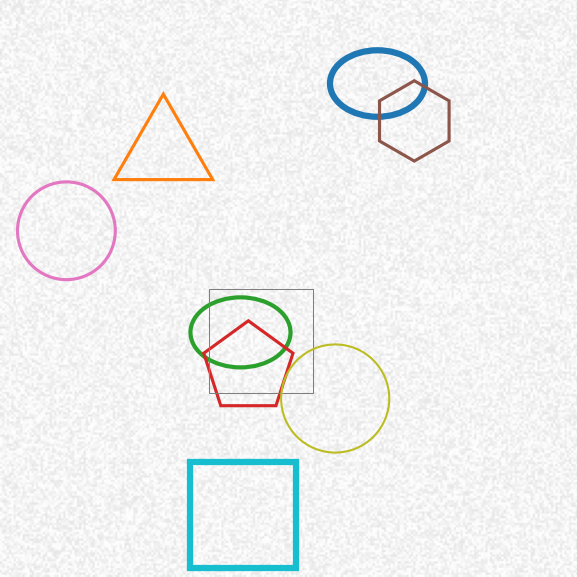[{"shape": "oval", "thickness": 3, "radius": 0.41, "center": [0.654, 0.855]}, {"shape": "triangle", "thickness": 1.5, "radius": 0.49, "center": [0.283, 0.737]}, {"shape": "oval", "thickness": 2, "radius": 0.43, "center": [0.416, 0.424]}, {"shape": "pentagon", "thickness": 1.5, "radius": 0.41, "center": [0.43, 0.362]}, {"shape": "hexagon", "thickness": 1.5, "radius": 0.35, "center": [0.717, 0.79]}, {"shape": "circle", "thickness": 1.5, "radius": 0.42, "center": [0.115, 0.6]}, {"shape": "square", "thickness": 0.5, "radius": 0.45, "center": [0.452, 0.409]}, {"shape": "circle", "thickness": 1, "radius": 0.47, "center": [0.58, 0.309]}, {"shape": "square", "thickness": 3, "radius": 0.46, "center": [0.421, 0.108]}]